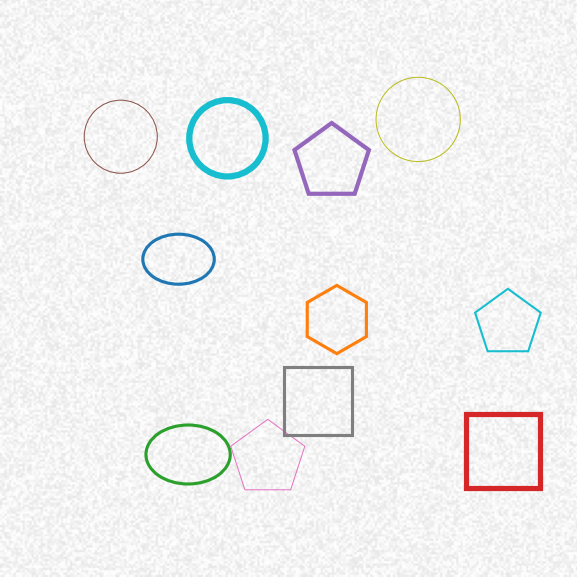[{"shape": "oval", "thickness": 1.5, "radius": 0.31, "center": [0.309, 0.55]}, {"shape": "hexagon", "thickness": 1.5, "radius": 0.3, "center": [0.583, 0.446]}, {"shape": "oval", "thickness": 1.5, "radius": 0.36, "center": [0.326, 0.212]}, {"shape": "square", "thickness": 2.5, "radius": 0.32, "center": [0.87, 0.218]}, {"shape": "pentagon", "thickness": 2, "radius": 0.34, "center": [0.574, 0.718]}, {"shape": "circle", "thickness": 0.5, "radius": 0.32, "center": [0.209, 0.762]}, {"shape": "pentagon", "thickness": 0.5, "radius": 0.34, "center": [0.464, 0.206]}, {"shape": "square", "thickness": 1.5, "radius": 0.3, "center": [0.551, 0.304]}, {"shape": "circle", "thickness": 0.5, "radius": 0.36, "center": [0.724, 0.792]}, {"shape": "circle", "thickness": 3, "radius": 0.33, "center": [0.394, 0.76]}, {"shape": "pentagon", "thickness": 1, "radius": 0.3, "center": [0.879, 0.439]}]